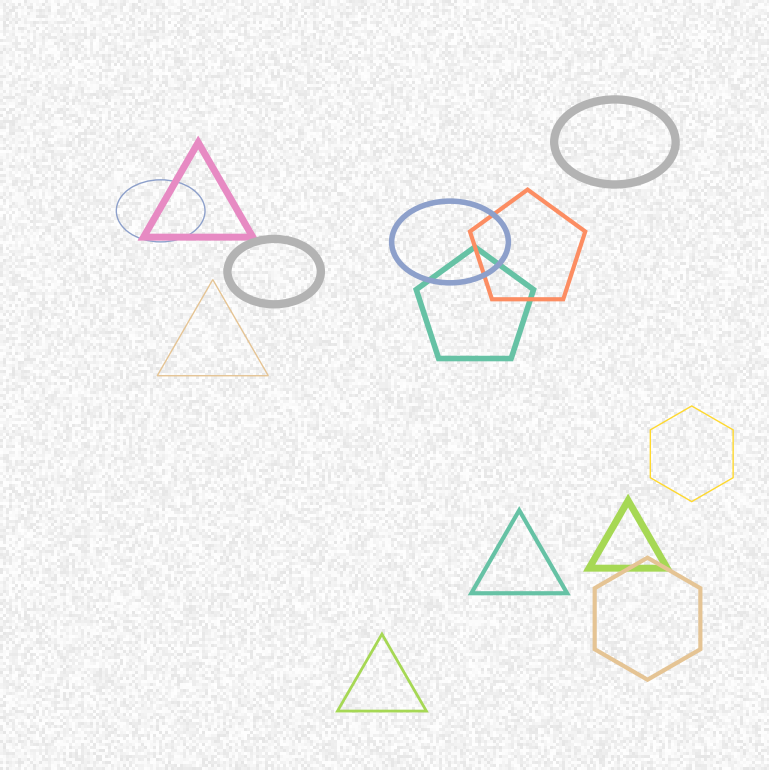[{"shape": "triangle", "thickness": 1.5, "radius": 0.36, "center": [0.674, 0.265]}, {"shape": "pentagon", "thickness": 2, "radius": 0.4, "center": [0.617, 0.599]}, {"shape": "pentagon", "thickness": 1.5, "radius": 0.39, "center": [0.685, 0.675]}, {"shape": "oval", "thickness": 0.5, "radius": 0.29, "center": [0.209, 0.726]}, {"shape": "oval", "thickness": 2, "radius": 0.38, "center": [0.584, 0.686]}, {"shape": "triangle", "thickness": 2.5, "radius": 0.41, "center": [0.257, 0.733]}, {"shape": "triangle", "thickness": 1, "radius": 0.33, "center": [0.496, 0.11]}, {"shape": "triangle", "thickness": 2.5, "radius": 0.29, "center": [0.816, 0.291]}, {"shape": "hexagon", "thickness": 0.5, "radius": 0.31, "center": [0.898, 0.411]}, {"shape": "hexagon", "thickness": 1.5, "radius": 0.4, "center": [0.841, 0.196]}, {"shape": "triangle", "thickness": 0.5, "radius": 0.42, "center": [0.276, 0.554]}, {"shape": "oval", "thickness": 3, "radius": 0.39, "center": [0.799, 0.816]}, {"shape": "oval", "thickness": 3, "radius": 0.3, "center": [0.356, 0.647]}]